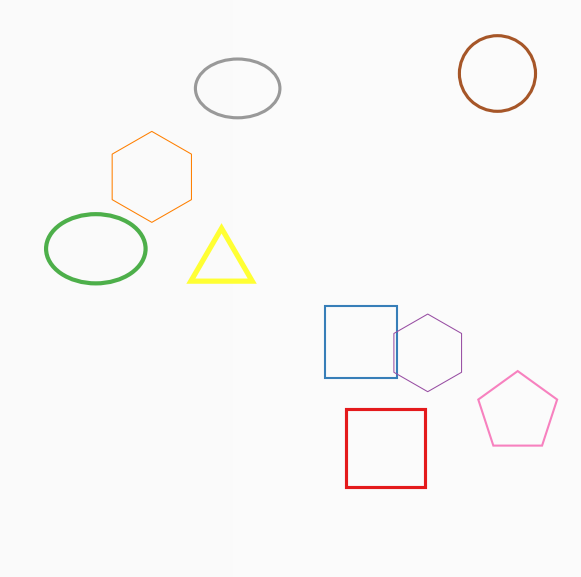[{"shape": "square", "thickness": 1.5, "radius": 0.34, "center": [0.663, 0.224]}, {"shape": "square", "thickness": 1, "radius": 0.31, "center": [0.621, 0.407]}, {"shape": "oval", "thickness": 2, "radius": 0.43, "center": [0.165, 0.568]}, {"shape": "hexagon", "thickness": 0.5, "radius": 0.34, "center": [0.736, 0.388]}, {"shape": "hexagon", "thickness": 0.5, "radius": 0.39, "center": [0.261, 0.693]}, {"shape": "triangle", "thickness": 2.5, "radius": 0.3, "center": [0.381, 0.543]}, {"shape": "circle", "thickness": 1.5, "radius": 0.33, "center": [0.856, 0.872]}, {"shape": "pentagon", "thickness": 1, "radius": 0.36, "center": [0.891, 0.285]}, {"shape": "oval", "thickness": 1.5, "radius": 0.36, "center": [0.409, 0.846]}]